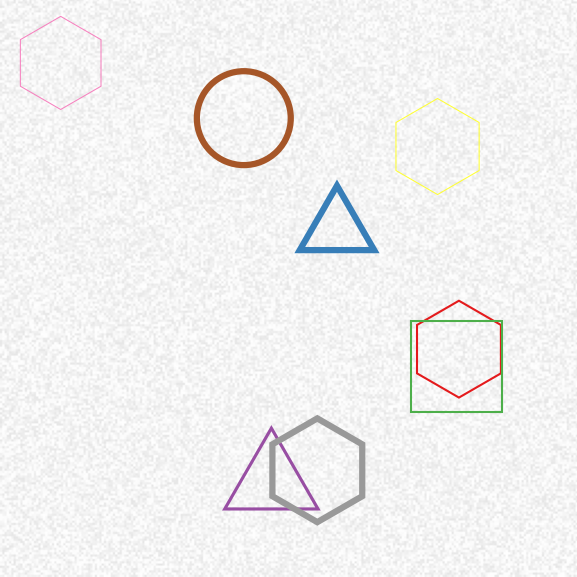[{"shape": "hexagon", "thickness": 1, "radius": 0.42, "center": [0.795, 0.395]}, {"shape": "triangle", "thickness": 3, "radius": 0.37, "center": [0.584, 0.603]}, {"shape": "square", "thickness": 1, "radius": 0.39, "center": [0.791, 0.364]}, {"shape": "triangle", "thickness": 1.5, "radius": 0.47, "center": [0.47, 0.164]}, {"shape": "hexagon", "thickness": 0.5, "radius": 0.42, "center": [0.758, 0.745]}, {"shape": "circle", "thickness": 3, "radius": 0.41, "center": [0.422, 0.795]}, {"shape": "hexagon", "thickness": 0.5, "radius": 0.4, "center": [0.105, 0.89]}, {"shape": "hexagon", "thickness": 3, "radius": 0.45, "center": [0.549, 0.185]}]